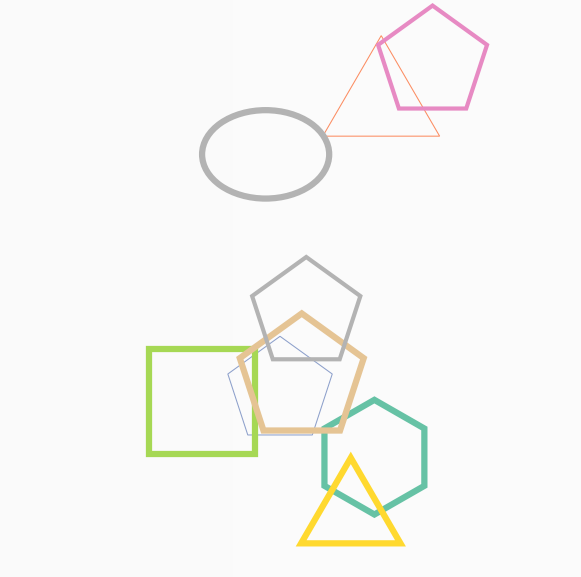[{"shape": "hexagon", "thickness": 3, "radius": 0.5, "center": [0.644, 0.207]}, {"shape": "triangle", "thickness": 0.5, "radius": 0.58, "center": [0.656, 0.821]}, {"shape": "pentagon", "thickness": 0.5, "radius": 0.47, "center": [0.482, 0.322]}, {"shape": "pentagon", "thickness": 2, "radius": 0.49, "center": [0.744, 0.891]}, {"shape": "square", "thickness": 3, "radius": 0.45, "center": [0.348, 0.304]}, {"shape": "triangle", "thickness": 3, "radius": 0.49, "center": [0.604, 0.108]}, {"shape": "pentagon", "thickness": 3, "radius": 0.56, "center": [0.519, 0.344]}, {"shape": "oval", "thickness": 3, "radius": 0.55, "center": [0.457, 0.732]}, {"shape": "pentagon", "thickness": 2, "radius": 0.49, "center": [0.527, 0.456]}]